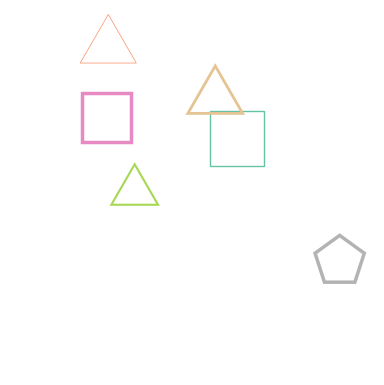[{"shape": "square", "thickness": 1, "radius": 0.36, "center": [0.615, 0.641]}, {"shape": "triangle", "thickness": 0.5, "radius": 0.42, "center": [0.281, 0.878]}, {"shape": "square", "thickness": 2.5, "radius": 0.32, "center": [0.276, 0.696]}, {"shape": "triangle", "thickness": 1.5, "radius": 0.35, "center": [0.35, 0.503]}, {"shape": "triangle", "thickness": 2, "radius": 0.41, "center": [0.559, 0.747]}, {"shape": "pentagon", "thickness": 2.5, "radius": 0.34, "center": [0.882, 0.321]}]